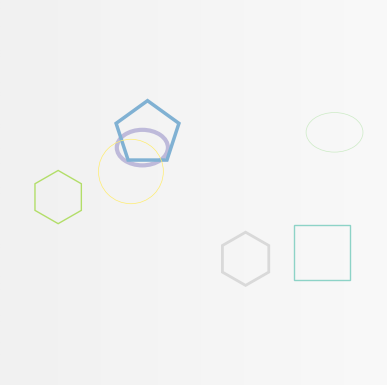[{"shape": "square", "thickness": 1, "radius": 0.36, "center": [0.831, 0.345]}, {"shape": "oval", "thickness": 3, "radius": 0.33, "center": [0.367, 0.617]}, {"shape": "pentagon", "thickness": 2.5, "radius": 0.43, "center": [0.381, 0.653]}, {"shape": "hexagon", "thickness": 1, "radius": 0.35, "center": [0.15, 0.488]}, {"shape": "hexagon", "thickness": 2, "radius": 0.35, "center": [0.634, 0.328]}, {"shape": "oval", "thickness": 0.5, "radius": 0.37, "center": [0.863, 0.656]}, {"shape": "circle", "thickness": 0.5, "radius": 0.42, "center": [0.338, 0.555]}]